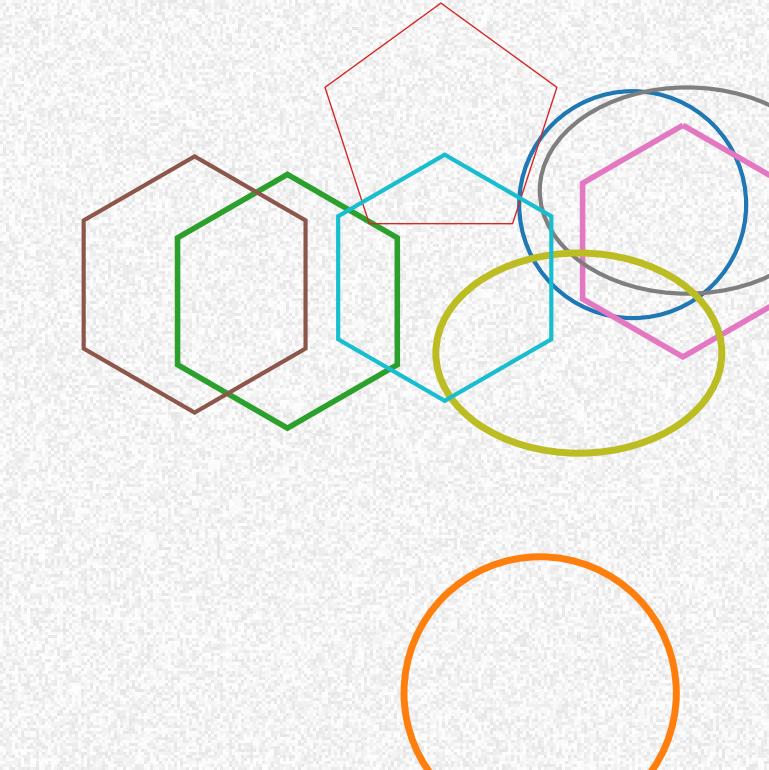[{"shape": "circle", "thickness": 1.5, "radius": 0.74, "center": [0.822, 0.734]}, {"shape": "circle", "thickness": 2.5, "radius": 0.88, "center": [0.702, 0.1]}, {"shape": "hexagon", "thickness": 2, "radius": 0.82, "center": [0.373, 0.609]}, {"shape": "pentagon", "thickness": 0.5, "radius": 0.79, "center": [0.573, 0.838]}, {"shape": "hexagon", "thickness": 1.5, "radius": 0.83, "center": [0.253, 0.631]}, {"shape": "hexagon", "thickness": 2, "radius": 0.75, "center": [0.887, 0.687]}, {"shape": "oval", "thickness": 1.5, "radius": 0.96, "center": [0.892, 0.753]}, {"shape": "oval", "thickness": 2.5, "radius": 0.93, "center": [0.752, 0.541]}, {"shape": "hexagon", "thickness": 1.5, "radius": 0.8, "center": [0.578, 0.639]}]